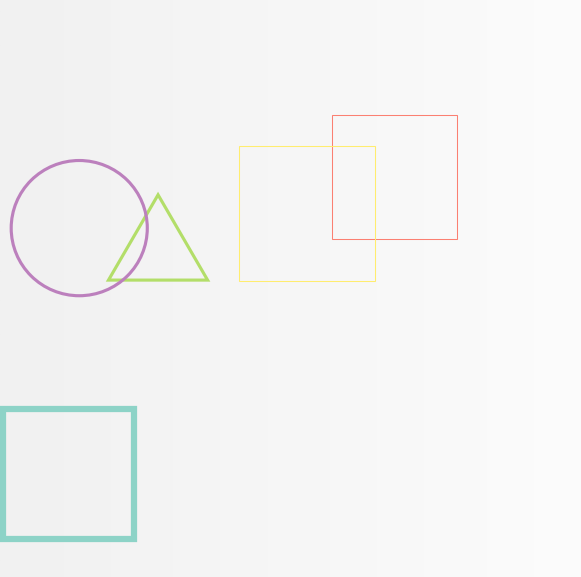[{"shape": "square", "thickness": 3, "radius": 0.56, "center": [0.118, 0.178]}, {"shape": "square", "thickness": 0.5, "radius": 0.54, "center": [0.679, 0.693]}, {"shape": "triangle", "thickness": 1.5, "radius": 0.49, "center": [0.272, 0.563]}, {"shape": "circle", "thickness": 1.5, "radius": 0.59, "center": [0.136, 0.604]}, {"shape": "square", "thickness": 0.5, "radius": 0.58, "center": [0.528, 0.63]}]